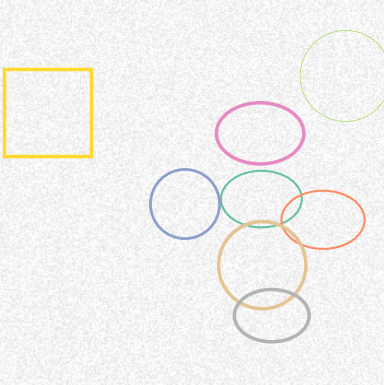[{"shape": "oval", "thickness": 1.5, "radius": 0.52, "center": [0.679, 0.483]}, {"shape": "oval", "thickness": 1.5, "radius": 0.54, "center": [0.839, 0.429]}, {"shape": "circle", "thickness": 2, "radius": 0.45, "center": [0.481, 0.47]}, {"shape": "oval", "thickness": 2.5, "radius": 0.57, "center": [0.676, 0.654]}, {"shape": "circle", "thickness": 0.5, "radius": 0.59, "center": [0.898, 0.803]}, {"shape": "square", "thickness": 2.5, "radius": 0.57, "center": [0.123, 0.708]}, {"shape": "circle", "thickness": 2.5, "radius": 0.57, "center": [0.681, 0.311]}, {"shape": "oval", "thickness": 2.5, "radius": 0.49, "center": [0.706, 0.18]}]